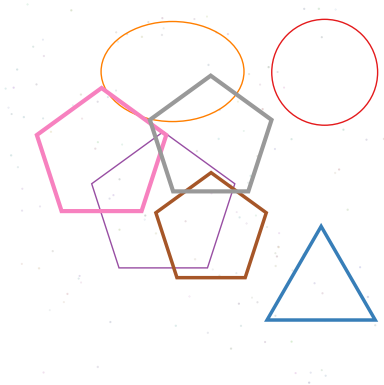[{"shape": "circle", "thickness": 1, "radius": 0.69, "center": [0.843, 0.812]}, {"shape": "triangle", "thickness": 2.5, "radius": 0.81, "center": [0.834, 0.25]}, {"shape": "pentagon", "thickness": 1, "radius": 0.98, "center": [0.424, 0.462]}, {"shape": "oval", "thickness": 1, "radius": 0.93, "center": [0.448, 0.814]}, {"shape": "pentagon", "thickness": 2.5, "radius": 0.75, "center": [0.548, 0.401]}, {"shape": "pentagon", "thickness": 3, "radius": 0.88, "center": [0.264, 0.595]}, {"shape": "pentagon", "thickness": 3, "radius": 0.83, "center": [0.547, 0.637]}]